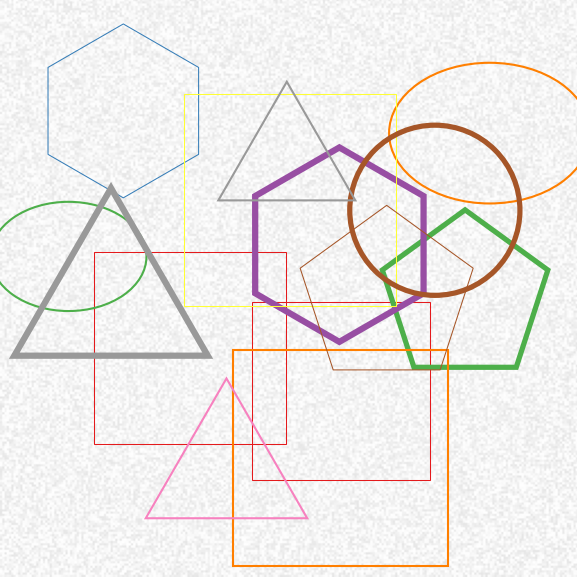[{"shape": "square", "thickness": 0.5, "radius": 0.83, "center": [0.329, 0.397]}, {"shape": "square", "thickness": 0.5, "radius": 0.77, "center": [0.59, 0.321]}, {"shape": "hexagon", "thickness": 0.5, "radius": 0.75, "center": [0.214, 0.807]}, {"shape": "pentagon", "thickness": 2.5, "radius": 0.75, "center": [0.805, 0.485]}, {"shape": "oval", "thickness": 1, "radius": 0.68, "center": [0.119, 0.555]}, {"shape": "hexagon", "thickness": 3, "radius": 0.84, "center": [0.588, 0.575]}, {"shape": "oval", "thickness": 1, "radius": 0.87, "center": [0.848, 0.769]}, {"shape": "square", "thickness": 1, "radius": 0.93, "center": [0.589, 0.206]}, {"shape": "square", "thickness": 0.5, "radius": 0.92, "center": [0.502, 0.653]}, {"shape": "circle", "thickness": 2.5, "radius": 0.74, "center": [0.753, 0.635]}, {"shape": "pentagon", "thickness": 0.5, "radius": 0.79, "center": [0.67, 0.486]}, {"shape": "triangle", "thickness": 1, "radius": 0.81, "center": [0.392, 0.182]}, {"shape": "triangle", "thickness": 1, "radius": 0.68, "center": [0.497, 0.721]}, {"shape": "triangle", "thickness": 3, "radius": 0.97, "center": [0.192, 0.48]}]